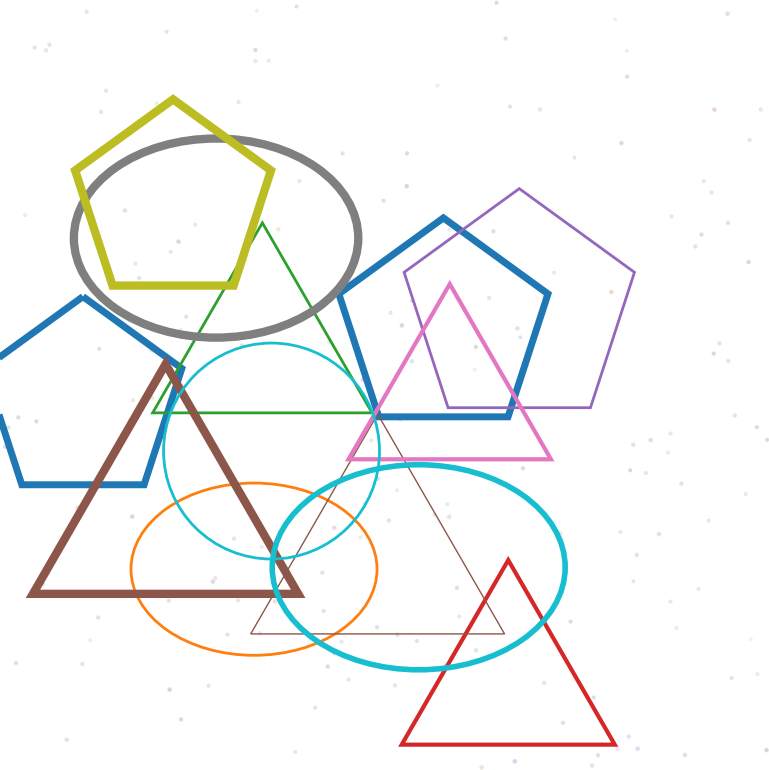[{"shape": "pentagon", "thickness": 2.5, "radius": 0.68, "center": [0.108, 0.48]}, {"shape": "pentagon", "thickness": 2.5, "radius": 0.71, "center": [0.576, 0.574]}, {"shape": "oval", "thickness": 1, "radius": 0.8, "center": [0.33, 0.261]}, {"shape": "triangle", "thickness": 1, "radius": 0.82, "center": [0.341, 0.546]}, {"shape": "triangle", "thickness": 1.5, "radius": 0.8, "center": [0.66, 0.113]}, {"shape": "pentagon", "thickness": 1, "radius": 0.79, "center": [0.674, 0.598]}, {"shape": "triangle", "thickness": 0.5, "radius": 0.95, "center": [0.49, 0.272]}, {"shape": "triangle", "thickness": 3, "radius": 0.99, "center": [0.215, 0.328]}, {"shape": "triangle", "thickness": 1.5, "radius": 0.76, "center": [0.584, 0.479]}, {"shape": "oval", "thickness": 3, "radius": 0.92, "center": [0.281, 0.691]}, {"shape": "pentagon", "thickness": 3, "radius": 0.67, "center": [0.225, 0.737]}, {"shape": "oval", "thickness": 2, "radius": 0.95, "center": [0.544, 0.263]}, {"shape": "circle", "thickness": 1, "radius": 0.7, "center": [0.353, 0.414]}]